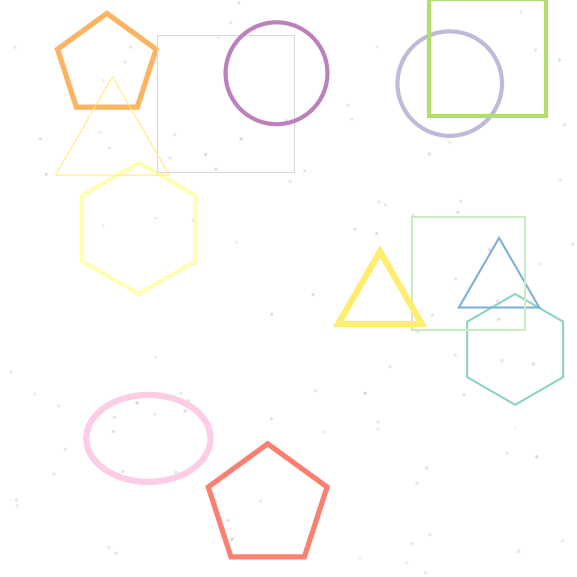[{"shape": "hexagon", "thickness": 1, "radius": 0.48, "center": [0.892, 0.394]}, {"shape": "hexagon", "thickness": 2, "radius": 0.57, "center": [0.24, 0.604]}, {"shape": "circle", "thickness": 2, "radius": 0.45, "center": [0.779, 0.854]}, {"shape": "pentagon", "thickness": 2.5, "radius": 0.54, "center": [0.464, 0.122]}, {"shape": "triangle", "thickness": 1, "radius": 0.4, "center": [0.864, 0.507]}, {"shape": "pentagon", "thickness": 2.5, "radius": 0.45, "center": [0.185, 0.886]}, {"shape": "square", "thickness": 2, "radius": 0.51, "center": [0.845, 0.899]}, {"shape": "oval", "thickness": 3, "radius": 0.54, "center": [0.257, 0.24]}, {"shape": "square", "thickness": 0.5, "radius": 0.59, "center": [0.391, 0.82]}, {"shape": "circle", "thickness": 2, "radius": 0.44, "center": [0.479, 0.872]}, {"shape": "square", "thickness": 1, "radius": 0.49, "center": [0.811, 0.526]}, {"shape": "triangle", "thickness": 0.5, "radius": 0.57, "center": [0.195, 0.753]}, {"shape": "triangle", "thickness": 3, "radius": 0.42, "center": [0.658, 0.48]}]